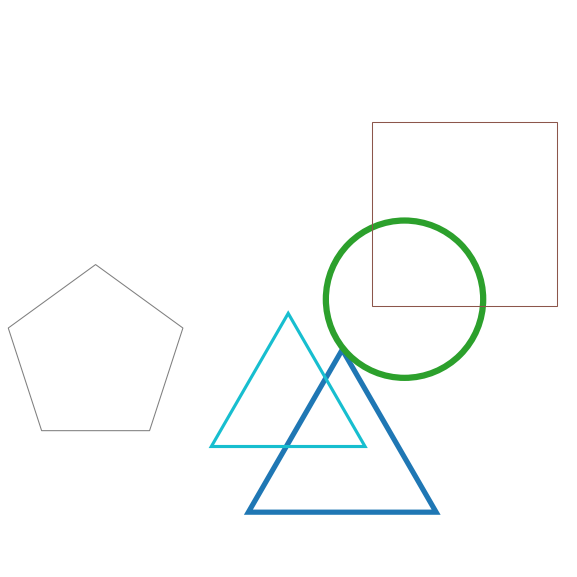[{"shape": "triangle", "thickness": 2.5, "radius": 0.94, "center": [0.593, 0.206]}, {"shape": "circle", "thickness": 3, "radius": 0.68, "center": [0.7, 0.481]}, {"shape": "square", "thickness": 0.5, "radius": 0.8, "center": [0.804, 0.629]}, {"shape": "pentagon", "thickness": 0.5, "radius": 0.79, "center": [0.166, 0.382]}, {"shape": "triangle", "thickness": 1.5, "radius": 0.77, "center": [0.499, 0.303]}]